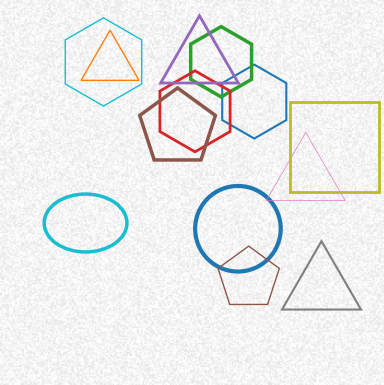[{"shape": "hexagon", "thickness": 1.5, "radius": 0.48, "center": [0.66, 0.736]}, {"shape": "circle", "thickness": 3, "radius": 0.56, "center": [0.618, 0.406]}, {"shape": "triangle", "thickness": 1, "radius": 0.43, "center": [0.286, 0.835]}, {"shape": "hexagon", "thickness": 2.5, "radius": 0.46, "center": [0.574, 0.84]}, {"shape": "hexagon", "thickness": 2, "radius": 0.53, "center": [0.507, 0.711]}, {"shape": "triangle", "thickness": 2, "radius": 0.58, "center": [0.518, 0.843]}, {"shape": "pentagon", "thickness": 1, "radius": 0.42, "center": [0.646, 0.277]}, {"shape": "pentagon", "thickness": 2.5, "radius": 0.52, "center": [0.461, 0.668]}, {"shape": "triangle", "thickness": 0.5, "radius": 0.59, "center": [0.794, 0.538]}, {"shape": "triangle", "thickness": 1.5, "radius": 0.59, "center": [0.835, 0.255]}, {"shape": "square", "thickness": 2, "radius": 0.58, "center": [0.868, 0.618]}, {"shape": "oval", "thickness": 2.5, "radius": 0.54, "center": [0.222, 0.421]}, {"shape": "hexagon", "thickness": 1, "radius": 0.57, "center": [0.269, 0.839]}]